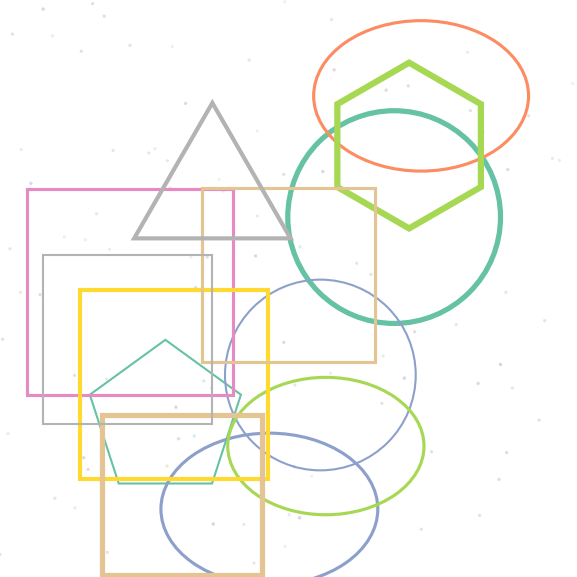[{"shape": "pentagon", "thickness": 1, "radius": 0.69, "center": [0.286, 0.273]}, {"shape": "circle", "thickness": 2.5, "radius": 0.92, "center": [0.683, 0.623]}, {"shape": "oval", "thickness": 1.5, "radius": 0.93, "center": [0.729, 0.833]}, {"shape": "oval", "thickness": 1.5, "radius": 0.94, "center": [0.466, 0.118]}, {"shape": "circle", "thickness": 1, "radius": 0.83, "center": [0.555, 0.35]}, {"shape": "square", "thickness": 1.5, "radius": 0.89, "center": [0.225, 0.494]}, {"shape": "hexagon", "thickness": 3, "radius": 0.72, "center": [0.708, 0.747]}, {"shape": "oval", "thickness": 1.5, "radius": 0.85, "center": [0.564, 0.227]}, {"shape": "square", "thickness": 2, "radius": 0.81, "center": [0.302, 0.333]}, {"shape": "square", "thickness": 1.5, "radius": 0.75, "center": [0.5, 0.523]}, {"shape": "square", "thickness": 2.5, "radius": 0.69, "center": [0.316, 0.142]}, {"shape": "square", "thickness": 1, "radius": 0.73, "center": [0.221, 0.411]}, {"shape": "triangle", "thickness": 2, "radius": 0.78, "center": [0.368, 0.665]}]